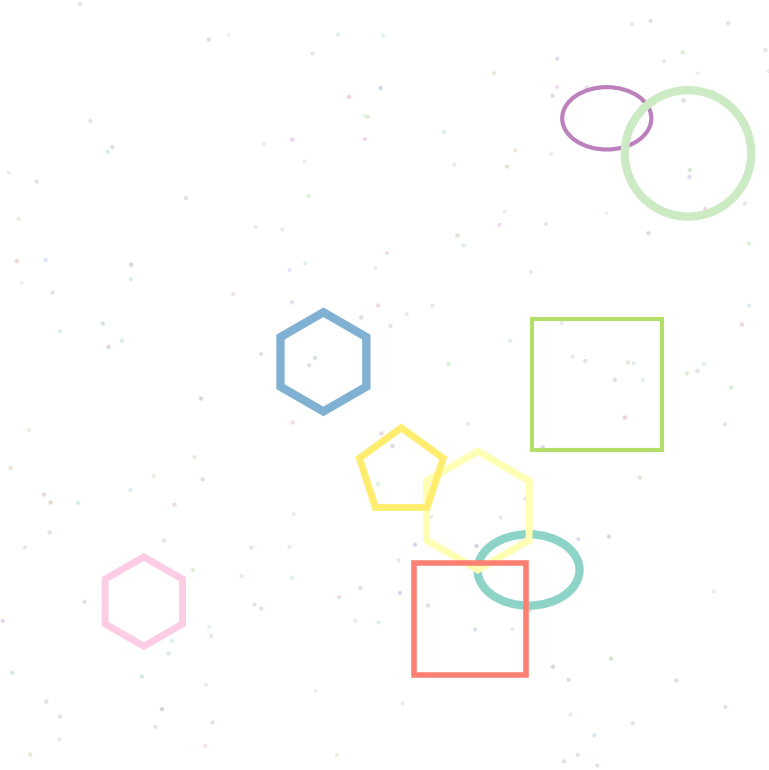[{"shape": "oval", "thickness": 3, "radius": 0.33, "center": [0.686, 0.26]}, {"shape": "hexagon", "thickness": 2.5, "radius": 0.38, "center": [0.621, 0.337]}, {"shape": "square", "thickness": 2, "radius": 0.37, "center": [0.61, 0.196]}, {"shape": "hexagon", "thickness": 3, "radius": 0.32, "center": [0.42, 0.53]}, {"shape": "square", "thickness": 1.5, "radius": 0.42, "center": [0.775, 0.501]}, {"shape": "hexagon", "thickness": 2.5, "radius": 0.29, "center": [0.187, 0.219]}, {"shape": "oval", "thickness": 1.5, "radius": 0.29, "center": [0.788, 0.846]}, {"shape": "circle", "thickness": 3, "radius": 0.41, "center": [0.894, 0.801]}, {"shape": "pentagon", "thickness": 2.5, "radius": 0.29, "center": [0.521, 0.387]}]